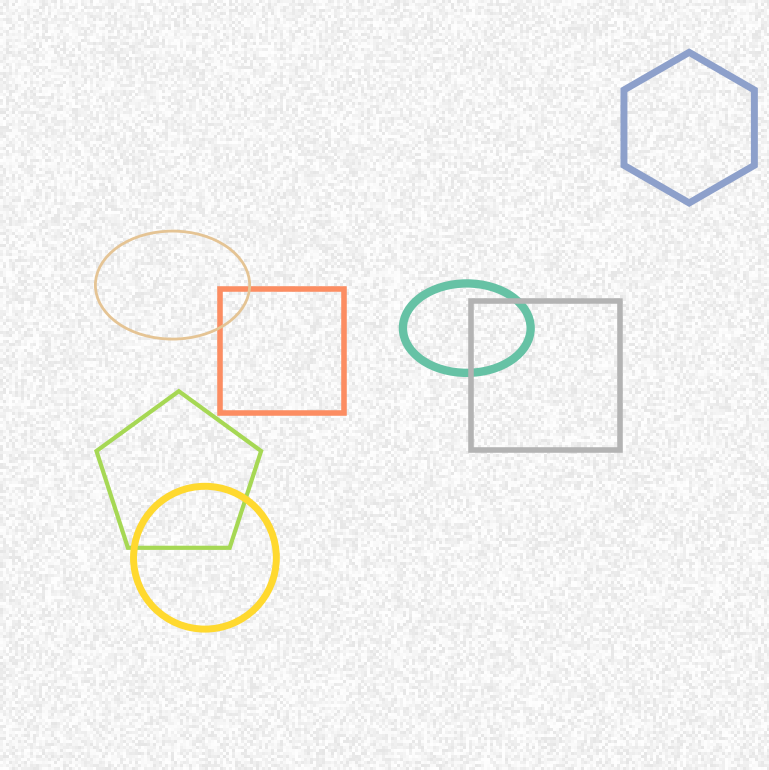[{"shape": "oval", "thickness": 3, "radius": 0.41, "center": [0.606, 0.574]}, {"shape": "square", "thickness": 2, "radius": 0.4, "center": [0.366, 0.544]}, {"shape": "hexagon", "thickness": 2.5, "radius": 0.49, "center": [0.895, 0.834]}, {"shape": "pentagon", "thickness": 1.5, "radius": 0.56, "center": [0.232, 0.38]}, {"shape": "circle", "thickness": 2.5, "radius": 0.46, "center": [0.266, 0.276]}, {"shape": "oval", "thickness": 1, "radius": 0.5, "center": [0.224, 0.63]}, {"shape": "square", "thickness": 2, "radius": 0.48, "center": [0.709, 0.512]}]